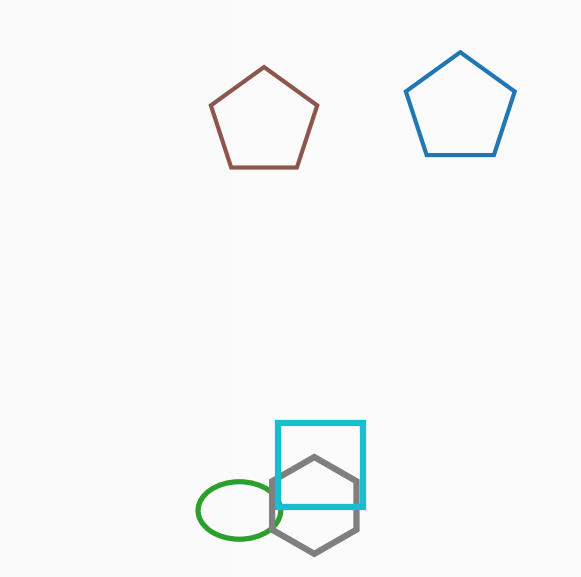[{"shape": "pentagon", "thickness": 2, "radius": 0.49, "center": [0.792, 0.81]}, {"shape": "oval", "thickness": 2.5, "radius": 0.36, "center": [0.412, 0.115]}, {"shape": "pentagon", "thickness": 2, "radius": 0.48, "center": [0.454, 0.787]}, {"shape": "hexagon", "thickness": 3, "radius": 0.42, "center": [0.541, 0.124]}, {"shape": "square", "thickness": 3, "radius": 0.36, "center": [0.551, 0.193]}]